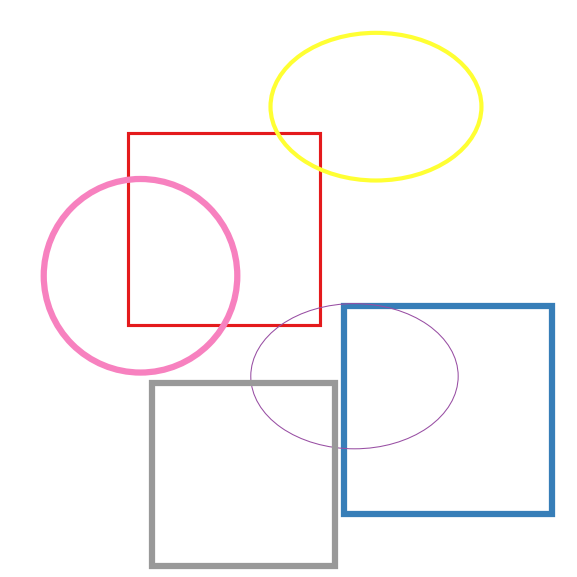[{"shape": "square", "thickness": 1.5, "radius": 0.83, "center": [0.388, 0.603]}, {"shape": "square", "thickness": 3, "radius": 0.9, "center": [0.776, 0.289]}, {"shape": "oval", "thickness": 0.5, "radius": 0.9, "center": [0.614, 0.348]}, {"shape": "oval", "thickness": 2, "radius": 0.91, "center": [0.651, 0.814]}, {"shape": "circle", "thickness": 3, "radius": 0.84, "center": [0.243, 0.522]}, {"shape": "square", "thickness": 3, "radius": 0.79, "center": [0.421, 0.178]}]